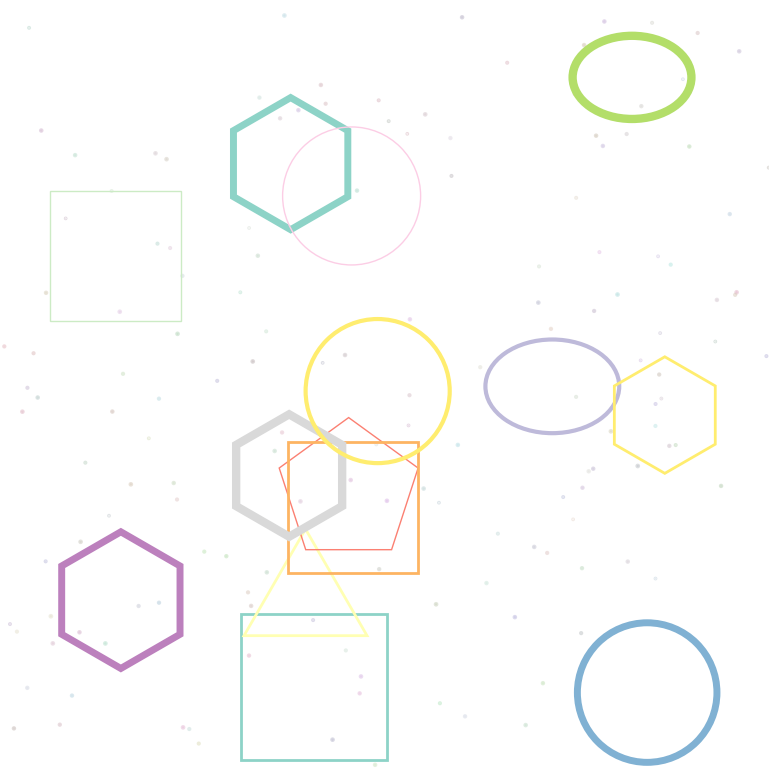[{"shape": "hexagon", "thickness": 2.5, "radius": 0.43, "center": [0.377, 0.787]}, {"shape": "square", "thickness": 1, "radius": 0.47, "center": [0.408, 0.108]}, {"shape": "triangle", "thickness": 1, "radius": 0.46, "center": [0.397, 0.221]}, {"shape": "oval", "thickness": 1.5, "radius": 0.43, "center": [0.717, 0.498]}, {"shape": "pentagon", "thickness": 0.5, "radius": 0.47, "center": [0.453, 0.363]}, {"shape": "circle", "thickness": 2.5, "radius": 0.45, "center": [0.84, 0.101]}, {"shape": "square", "thickness": 1, "radius": 0.42, "center": [0.458, 0.341]}, {"shape": "oval", "thickness": 3, "radius": 0.39, "center": [0.821, 0.9]}, {"shape": "circle", "thickness": 0.5, "radius": 0.45, "center": [0.457, 0.746]}, {"shape": "hexagon", "thickness": 3, "radius": 0.4, "center": [0.376, 0.382]}, {"shape": "hexagon", "thickness": 2.5, "radius": 0.44, "center": [0.157, 0.221]}, {"shape": "square", "thickness": 0.5, "radius": 0.42, "center": [0.15, 0.668]}, {"shape": "hexagon", "thickness": 1, "radius": 0.38, "center": [0.863, 0.461]}, {"shape": "circle", "thickness": 1.5, "radius": 0.47, "center": [0.49, 0.492]}]